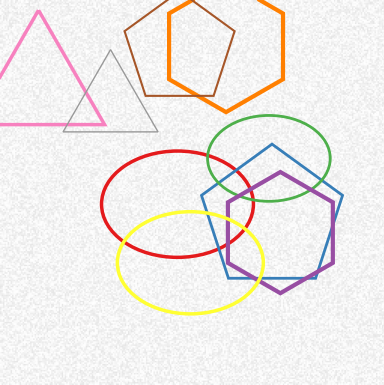[{"shape": "oval", "thickness": 2.5, "radius": 0.99, "center": [0.461, 0.47]}, {"shape": "pentagon", "thickness": 2, "radius": 0.96, "center": [0.707, 0.433]}, {"shape": "oval", "thickness": 2, "radius": 0.8, "center": [0.698, 0.589]}, {"shape": "hexagon", "thickness": 3, "radius": 0.79, "center": [0.728, 0.396]}, {"shape": "hexagon", "thickness": 3, "radius": 0.85, "center": [0.587, 0.88]}, {"shape": "oval", "thickness": 2.5, "radius": 0.95, "center": [0.494, 0.317]}, {"shape": "pentagon", "thickness": 1.5, "radius": 0.75, "center": [0.466, 0.873]}, {"shape": "triangle", "thickness": 2.5, "radius": 0.99, "center": [0.1, 0.775]}, {"shape": "triangle", "thickness": 1, "radius": 0.71, "center": [0.287, 0.729]}]